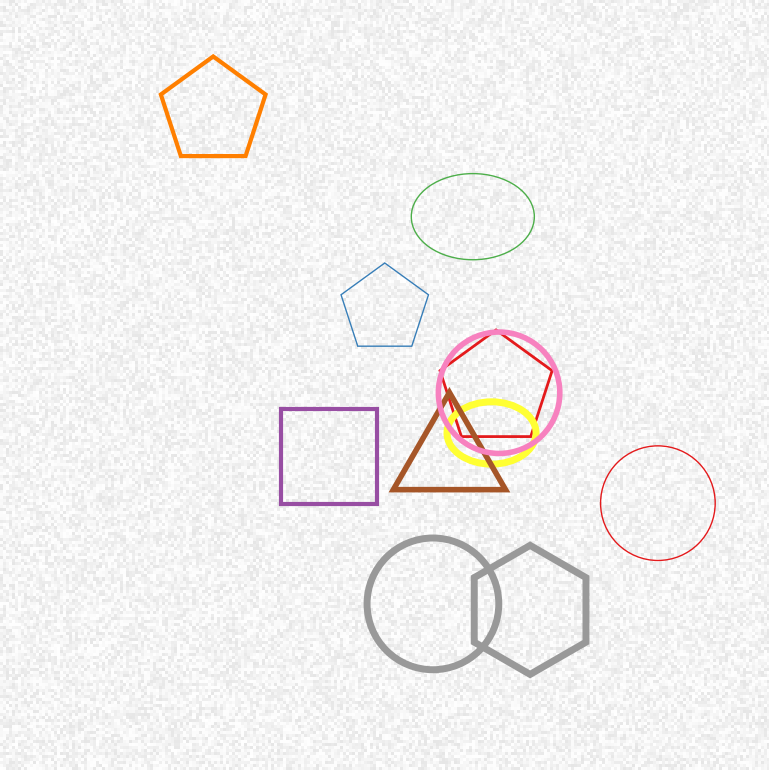[{"shape": "circle", "thickness": 0.5, "radius": 0.37, "center": [0.854, 0.347]}, {"shape": "pentagon", "thickness": 1, "radius": 0.38, "center": [0.644, 0.495]}, {"shape": "pentagon", "thickness": 0.5, "radius": 0.3, "center": [0.5, 0.599]}, {"shape": "oval", "thickness": 0.5, "radius": 0.4, "center": [0.614, 0.719]}, {"shape": "square", "thickness": 1.5, "radius": 0.31, "center": [0.427, 0.407]}, {"shape": "pentagon", "thickness": 1.5, "radius": 0.36, "center": [0.277, 0.855]}, {"shape": "oval", "thickness": 2.5, "radius": 0.29, "center": [0.638, 0.438]}, {"shape": "triangle", "thickness": 2, "radius": 0.42, "center": [0.584, 0.406]}, {"shape": "circle", "thickness": 2, "radius": 0.39, "center": [0.648, 0.49]}, {"shape": "hexagon", "thickness": 2.5, "radius": 0.42, "center": [0.688, 0.208]}, {"shape": "circle", "thickness": 2.5, "radius": 0.43, "center": [0.562, 0.216]}]